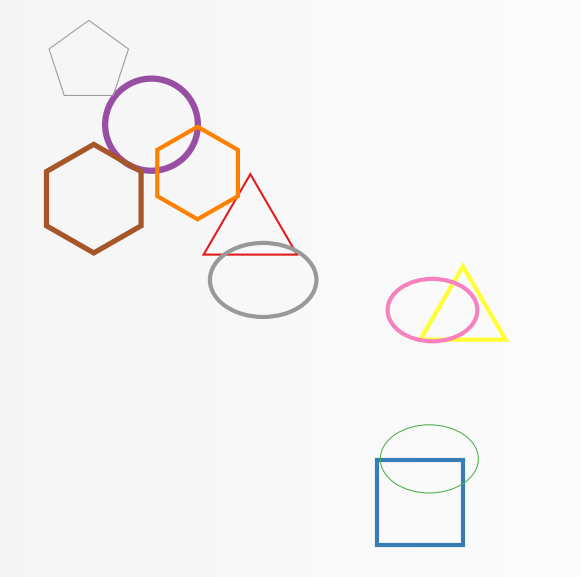[{"shape": "triangle", "thickness": 1, "radius": 0.46, "center": [0.431, 0.605]}, {"shape": "square", "thickness": 2, "radius": 0.37, "center": [0.722, 0.129]}, {"shape": "oval", "thickness": 0.5, "radius": 0.42, "center": [0.739, 0.204]}, {"shape": "circle", "thickness": 3, "radius": 0.4, "center": [0.261, 0.783]}, {"shape": "hexagon", "thickness": 2, "radius": 0.4, "center": [0.34, 0.7]}, {"shape": "triangle", "thickness": 2, "radius": 0.42, "center": [0.796, 0.453]}, {"shape": "hexagon", "thickness": 2.5, "radius": 0.47, "center": [0.161, 0.655]}, {"shape": "oval", "thickness": 2, "radius": 0.39, "center": [0.744, 0.462]}, {"shape": "oval", "thickness": 2, "radius": 0.46, "center": [0.453, 0.514]}, {"shape": "pentagon", "thickness": 0.5, "radius": 0.36, "center": [0.153, 0.892]}]